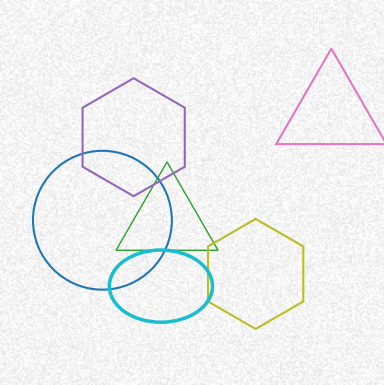[{"shape": "circle", "thickness": 1.5, "radius": 0.9, "center": [0.266, 0.428]}, {"shape": "triangle", "thickness": 1, "radius": 0.77, "center": [0.434, 0.426]}, {"shape": "hexagon", "thickness": 1.5, "radius": 0.77, "center": [0.347, 0.644]}, {"shape": "triangle", "thickness": 1.5, "radius": 0.83, "center": [0.861, 0.708]}, {"shape": "hexagon", "thickness": 1.5, "radius": 0.71, "center": [0.664, 0.288]}, {"shape": "oval", "thickness": 2.5, "radius": 0.67, "center": [0.418, 0.257]}]